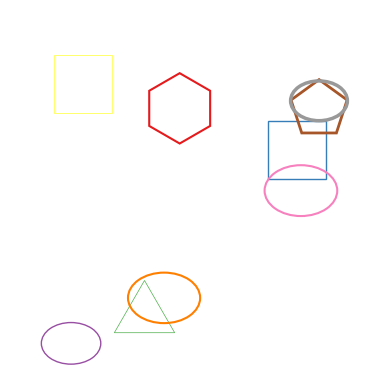[{"shape": "hexagon", "thickness": 1.5, "radius": 0.46, "center": [0.467, 0.719]}, {"shape": "square", "thickness": 1, "radius": 0.37, "center": [0.771, 0.61]}, {"shape": "triangle", "thickness": 0.5, "radius": 0.45, "center": [0.375, 0.181]}, {"shape": "oval", "thickness": 1, "radius": 0.39, "center": [0.185, 0.108]}, {"shape": "oval", "thickness": 1.5, "radius": 0.47, "center": [0.426, 0.226]}, {"shape": "square", "thickness": 0.5, "radius": 0.38, "center": [0.216, 0.782]}, {"shape": "pentagon", "thickness": 2, "radius": 0.38, "center": [0.829, 0.717]}, {"shape": "oval", "thickness": 1.5, "radius": 0.47, "center": [0.782, 0.505]}, {"shape": "oval", "thickness": 2.5, "radius": 0.37, "center": [0.829, 0.738]}]